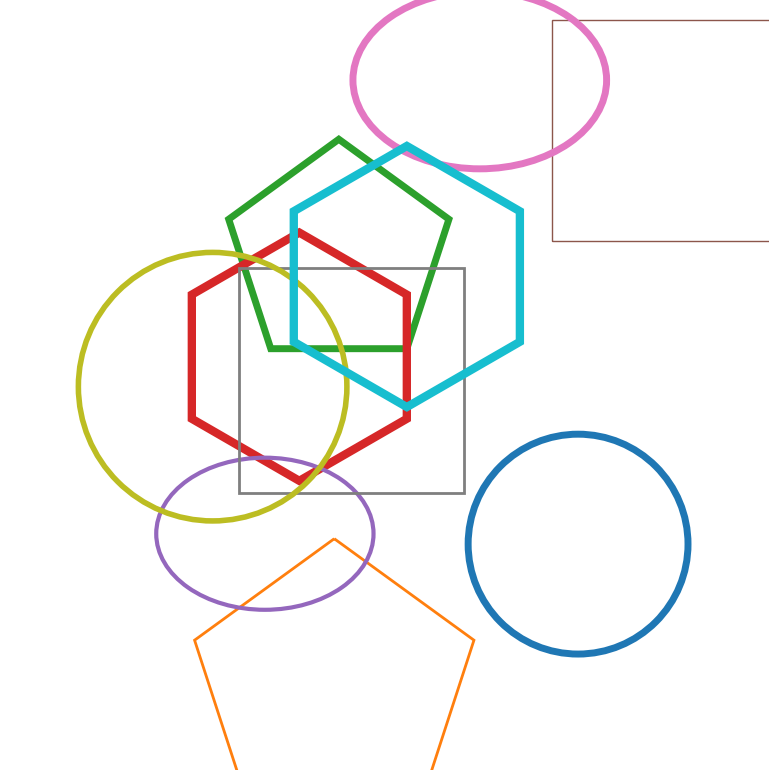[{"shape": "circle", "thickness": 2.5, "radius": 0.71, "center": [0.751, 0.293]}, {"shape": "pentagon", "thickness": 1, "radius": 0.95, "center": [0.434, 0.11]}, {"shape": "pentagon", "thickness": 2.5, "radius": 0.75, "center": [0.44, 0.669]}, {"shape": "hexagon", "thickness": 3, "radius": 0.81, "center": [0.389, 0.537]}, {"shape": "oval", "thickness": 1.5, "radius": 0.71, "center": [0.344, 0.307]}, {"shape": "square", "thickness": 0.5, "radius": 0.72, "center": [0.86, 0.831]}, {"shape": "oval", "thickness": 2.5, "radius": 0.82, "center": [0.623, 0.896]}, {"shape": "square", "thickness": 1, "radius": 0.73, "center": [0.456, 0.506]}, {"shape": "circle", "thickness": 2, "radius": 0.87, "center": [0.276, 0.498]}, {"shape": "hexagon", "thickness": 3, "radius": 0.85, "center": [0.528, 0.641]}]